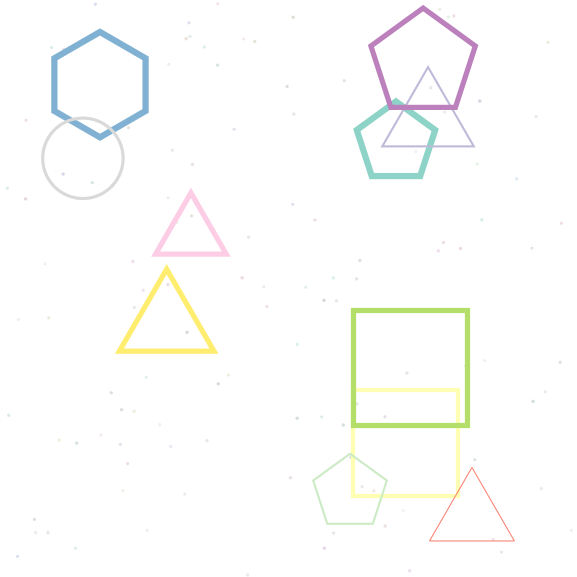[{"shape": "pentagon", "thickness": 3, "radius": 0.36, "center": [0.686, 0.752]}, {"shape": "square", "thickness": 2, "radius": 0.46, "center": [0.702, 0.232]}, {"shape": "triangle", "thickness": 1, "radius": 0.46, "center": [0.741, 0.791]}, {"shape": "triangle", "thickness": 0.5, "radius": 0.42, "center": [0.817, 0.105]}, {"shape": "hexagon", "thickness": 3, "radius": 0.46, "center": [0.173, 0.853]}, {"shape": "square", "thickness": 2.5, "radius": 0.5, "center": [0.71, 0.362]}, {"shape": "triangle", "thickness": 2.5, "radius": 0.35, "center": [0.331, 0.594]}, {"shape": "circle", "thickness": 1.5, "radius": 0.35, "center": [0.144, 0.725]}, {"shape": "pentagon", "thickness": 2.5, "radius": 0.48, "center": [0.733, 0.89]}, {"shape": "pentagon", "thickness": 1, "radius": 0.34, "center": [0.606, 0.146]}, {"shape": "triangle", "thickness": 2.5, "radius": 0.47, "center": [0.289, 0.438]}]